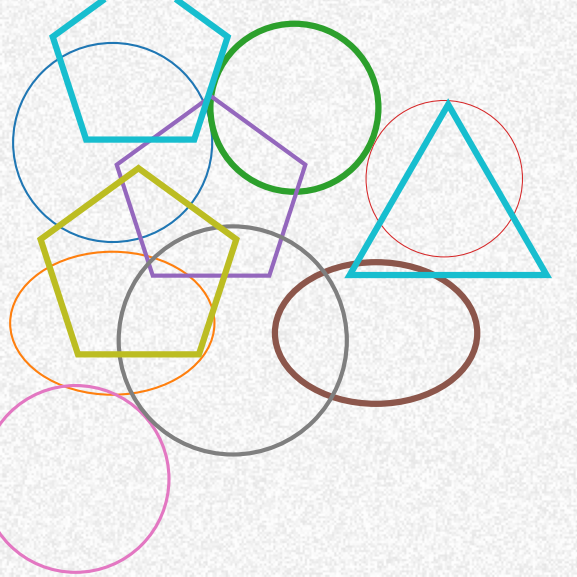[{"shape": "circle", "thickness": 1, "radius": 0.86, "center": [0.195, 0.752]}, {"shape": "oval", "thickness": 1, "radius": 0.88, "center": [0.194, 0.439]}, {"shape": "circle", "thickness": 3, "radius": 0.73, "center": [0.51, 0.813]}, {"shape": "circle", "thickness": 0.5, "radius": 0.68, "center": [0.769, 0.69]}, {"shape": "pentagon", "thickness": 2, "radius": 0.86, "center": [0.365, 0.661]}, {"shape": "oval", "thickness": 3, "radius": 0.88, "center": [0.651, 0.423]}, {"shape": "circle", "thickness": 1.5, "radius": 0.81, "center": [0.131, 0.17]}, {"shape": "circle", "thickness": 2, "radius": 0.99, "center": [0.403, 0.41]}, {"shape": "pentagon", "thickness": 3, "radius": 0.89, "center": [0.24, 0.53]}, {"shape": "pentagon", "thickness": 3, "radius": 0.8, "center": [0.243, 0.886]}, {"shape": "triangle", "thickness": 3, "radius": 0.98, "center": [0.776, 0.621]}]